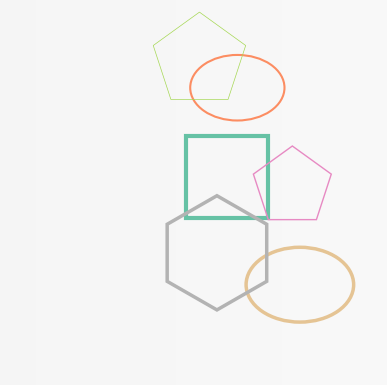[{"shape": "square", "thickness": 3, "radius": 0.53, "center": [0.586, 0.541]}, {"shape": "oval", "thickness": 1.5, "radius": 0.61, "center": [0.613, 0.772]}, {"shape": "pentagon", "thickness": 1, "radius": 0.53, "center": [0.754, 0.515]}, {"shape": "pentagon", "thickness": 0.5, "radius": 0.63, "center": [0.515, 0.843]}, {"shape": "oval", "thickness": 2.5, "radius": 0.69, "center": [0.774, 0.261]}, {"shape": "hexagon", "thickness": 2.5, "radius": 0.74, "center": [0.56, 0.343]}]